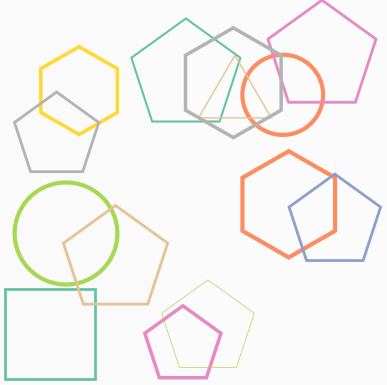[{"shape": "square", "thickness": 2, "radius": 0.58, "center": [0.129, 0.132]}, {"shape": "pentagon", "thickness": 1.5, "radius": 0.74, "center": [0.48, 0.804]}, {"shape": "hexagon", "thickness": 3, "radius": 0.69, "center": [0.745, 0.469]}, {"shape": "circle", "thickness": 3, "radius": 0.52, "center": [0.73, 0.754]}, {"shape": "pentagon", "thickness": 2, "radius": 0.62, "center": [0.864, 0.424]}, {"shape": "pentagon", "thickness": 2, "radius": 0.73, "center": [0.831, 0.853]}, {"shape": "pentagon", "thickness": 2.5, "radius": 0.52, "center": [0.472, 0.102]}, {"shape": "circle", "thickness": 3, "radius": 0.66, "center": [0.17, 0.394]}, {"shape": "pentagon", "thickness": 0.5, "radius": 0.63, "center": [0.537, 0.147]}, {"shape": "hexagon", "thickness": 2.5, "radius": 0.57, "center": [0.204, 0.765]}, {"shape": "triangle", "thickness": 1, "radius": 0.54, "center": [0.606, 0.748]}, {"shape": "pentagon", "thickness": 2, "radius": 0.71, "center": [0.298, 0.325]}, {"shape": "pentagon", "thickness": 2, "radius": 0.57, "center": [0.146, 0.647]}, {"shape": "hexagon", "thickness": 2.5, "radius": 0.71, "center": [0.602, 0.785]}]